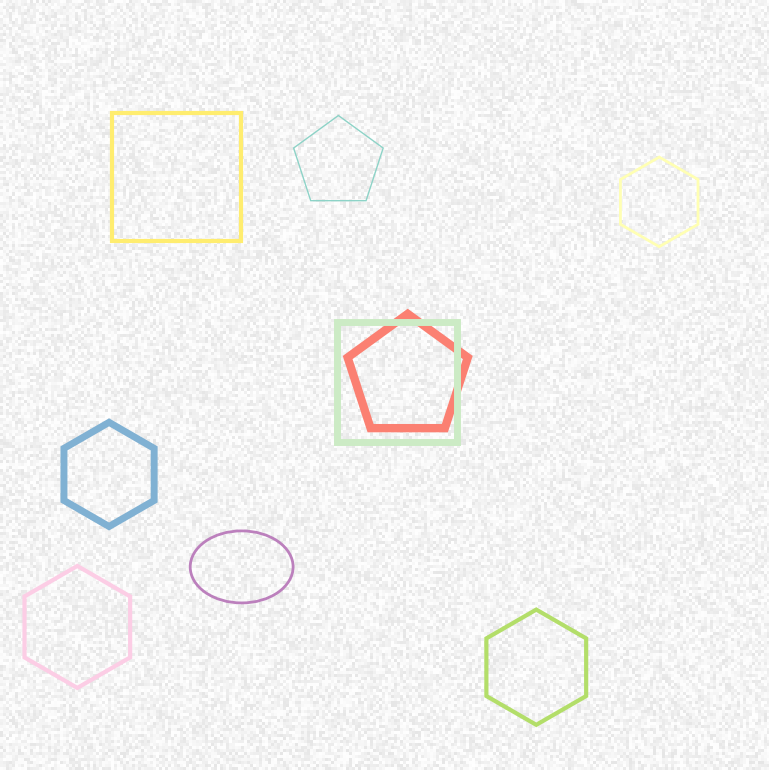[{"shape": "pentagon", "thickness": 0.5, "radius": 0.31, "center": [0.439, 0.789]}, {"shape": "hexagon", "thickness": 1, "radius": 0.29, "center": [0.856, 0.738]}, {"shape": "pentagon", "thickness": 3, "radius": 0.41, "center": [0.53, 0.51]}, {"shape": "hexagon", "thickness": 2.5, "radius": 0.34, "center": [0.142, 0.384]}, {"shape": "hexagon", "thickness": 1.5, "radius": 0.37, "center": [0.696, 0.133]}, {"shape": "hexagon", "thickness": 1.5, "radius": 0.4, "center": [0.1, 0.186]}, {"shape": "oval", "thickness": 1, "radius": 0.33, "center": [0.314, 0.264]}, {"shape": "square", "thickness": 2.5, "radius": 0.39, "center": [0.515, 0.504]}, {"shape": "square", "thickness": 1.5, "radius": 0.42, "center": [0.229, 0.77]}]